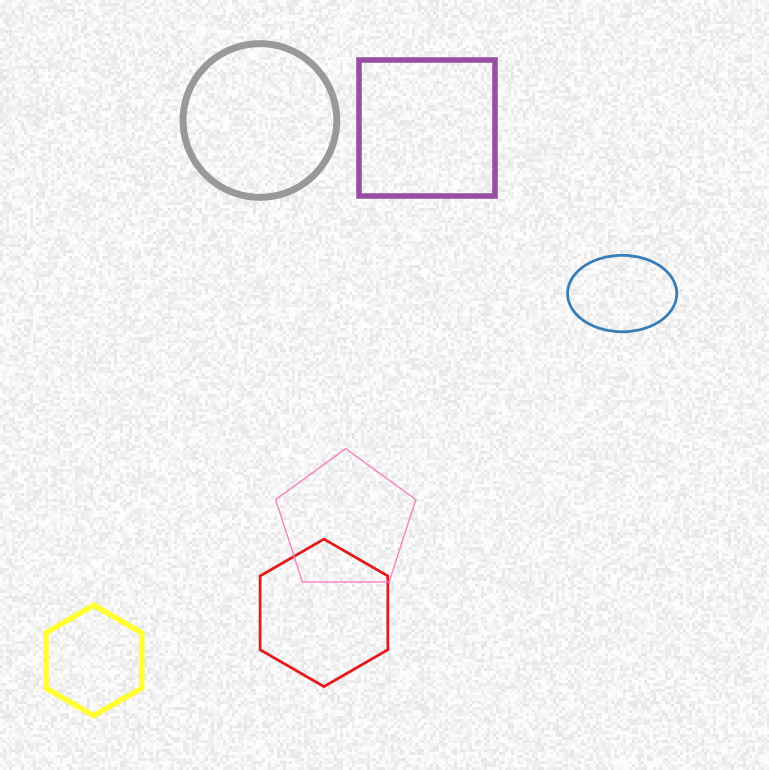[{"shape": "hexagon", "thickness": 1, "radius": 0.48, "center": [0.421, 0.204]}, {"shape": "oval", "thickness": 1, "radius": 0.35, "center": [0.808, 0.619]}, {"shape": "square", "thickness": 2, "radius": 0.44, "center": [0.555, 0.833]}, {"shape": "hexagon", "thickness": 2, "radius": 0.36, "center": [0.122, 0.142]}, {"shape": "pentagon", "thickness": 0.5, "radius": 0.48, "center": [0.449, 0.322]}, {"shape": "circle", "thickness": 2.5, "radius": 0.5, "center": [0.338, 0.844]}]